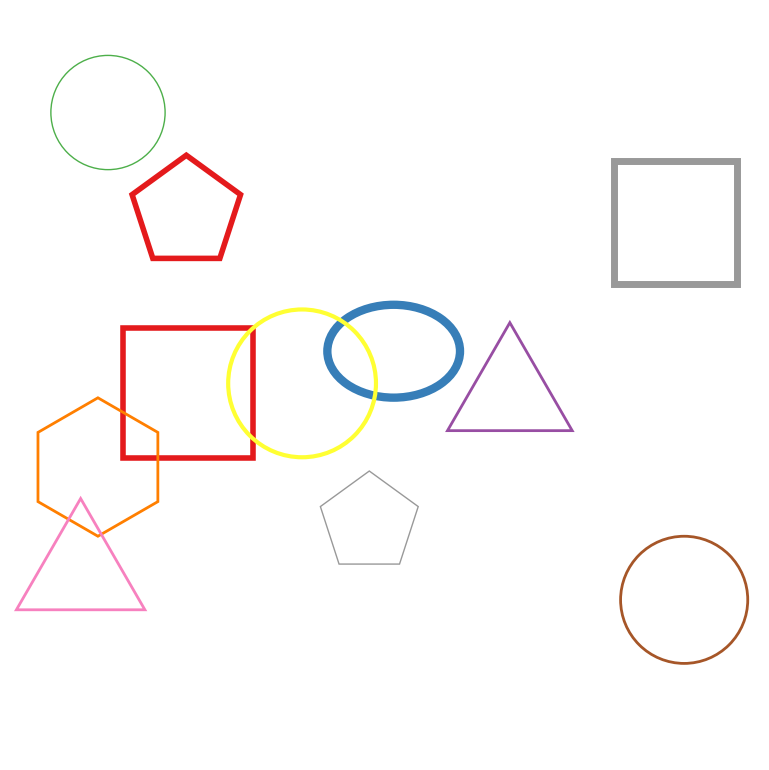[{"shape": "pentagon", "thickness": 2, "radius": 0.37, "center": [0.242, 0.724]}, {"shape": "square", "thickness": 2, "radius": 0.42, "center": [0.244, 0.489]}, {"shape": "oval", "thickness": 3, "radius": 0.43, "center": [0.511, 0.544]}, {"shape": "circle", "thickness": 0.5, "radius": 0.37, "center": [0.14, 0.854]}, {"shape": "triangle", "thickness": 1, "radius": 0.47, "center": [0.662, 0.487]}, {"shape": "hexagon", "thickness": 1, "radius": 0.45, "center": [0.127, 0.393]}, {"shape": "circle", "thickness": 1.5, "radius": 0.48, "center": [0.392, 0.502]}, {"shape": "circle", "thickness": 1, "radius": 0.41, "center": [0.889, 0.221]}, {"shape": "triangle", "thickness": 1, "radius": 0.48, "center": [0.105, 0.256]}, {"shape": "square", "thickness": 2.5, "radius": 0.4, "center": [0.877, 0.711]}, {"shape": "pentagon", "thickness": 0.5, "radius": 0.33, "center": [0.48, 0.321]}]